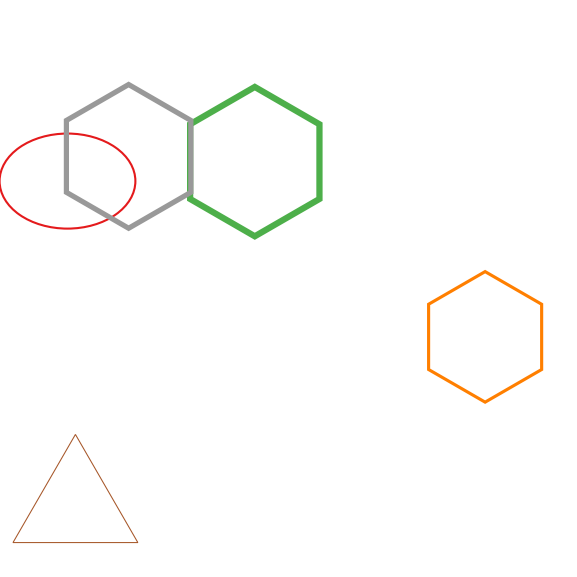[{"shape": "oval", "thickness": 1, "radius": 0.59, "center": [0.117, 0.686]}, {"shape": "hexagon", "thickness": 3, "radius": 0.65, "center": [0.441, 0.719]}, {"shape": "hexagon", "thickness": 1.5, "radius": 0.57, "center": [0.84, 0.416]}, {"shape": "triangle", "thickness": 0.5, "radius": 0.62, "center": [0.131, 0.122]}, {"shape": "hexagon", "thickness": 2.5, "radius": 0.62, "center": [0.223, 0.728]}]